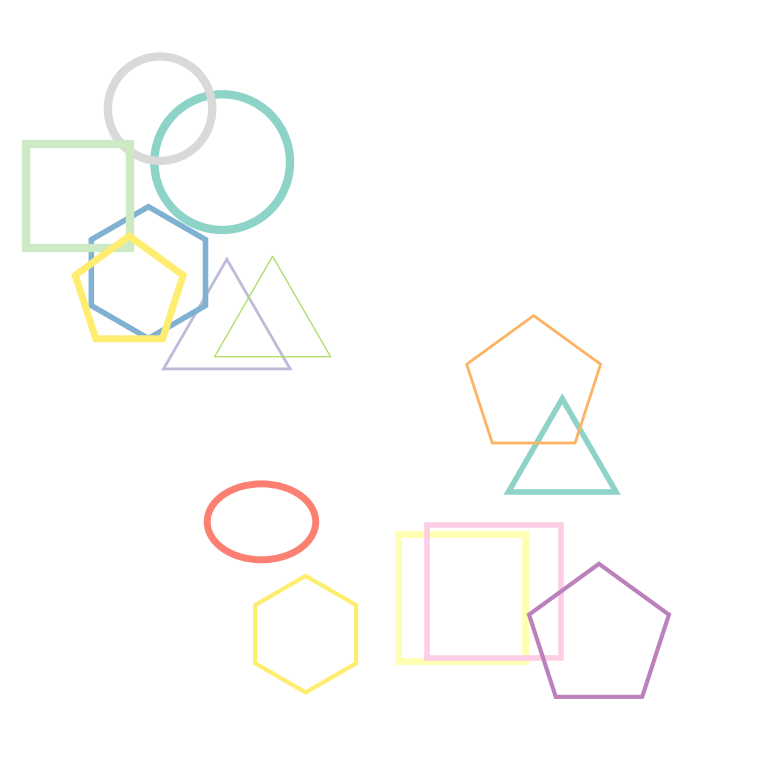[{"shape": "triangle", "thickness": 2, "radius": 0.4, "center": [0.73, 0.401]}, {"shape": "circle", "thickness": 3, "radius": 0.44, "center": [0.289, 0.789]}, {"shape": "square", "thickness": 2.5, "radius": 0.41, "center": [0.6, 0.224]}, {"shape": "triangle", "thickness": 1, "radius": 0.47, "center": [0.295, 0.568]}, {"shape": "oval", "thickness": 2.5, "radius": 0.35, "center": [0.34, 0.322]}, {"shape": "hexagon", "thickness": 2, "radius": 0.43, "center": [0.193, 0.646]}, {"shape": "pentagon", "thickness": 1, "radius": 0.46, "center": [0.693, 0.499]}, {"shape": "triangle", "thickness": 0.5, "radius": 0.44, "center": [0.354, 0.58]}, {"shape": "square", "thickness": 2, "radius": 0.43, "center": [0.641, 0.232]}, {"shape": "circle", "thickness": 3, "radius": 0.34, "center": [0.208, 0.859]}, {"shape": "pentagon", "thickness": 1.5, "radius": 0.48, "center": [0.778, 0.172]}, {"shape": "square", "thickness": 3, "radius": 0.34, "center": [0.101, 0.746]}, {"shape": "hexagon", "thickness": 1.5, "radius": 0.38, "center": [0.397, 0.176]}, {"shape": "pentagon", "thickness": 2.5, "radius": 0.37, "center": [0.168, 0.62]}]